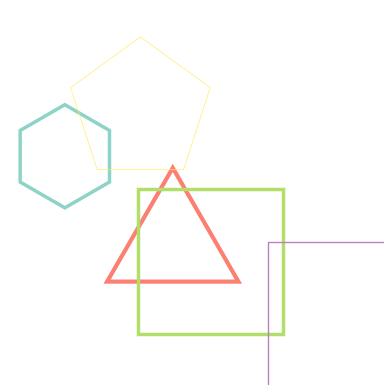[{"shape": "hexagon", "thickness": 2.5, "radius": 0.67, "center": [0.168, 0.594]}, {"shape": "triangle", "thickness": 3, "radius": 0.98, "center": [0.449, 0.367]}, {"shape": "square", "thickness": 2.5, "radius": 0.94, "center": [0.547, 0.321]}, {"shape": "square", "thickness": 1, "radius": 0.94, "center": [0.885, 0.182]}, {"shape": "pentagon", "thickness": 0.5, "radius": 0.95, "center": [0.365, 0.713]}]